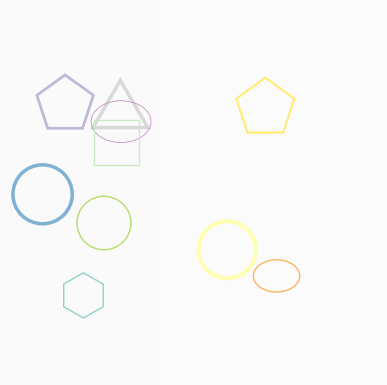[{"shape": "hexagon", "thickness": 1, "radius": 0.29, "center": [0.215, 0.233]}, {"shape": "circle", "thickness": 3, "radius": 0.37, "center": [0.586, 0.351]}, {"shape": "pentagon", "thickness": 2, "radius": 0.38, "center": [0.168, 0.729]}, {"shape": "circle", "thickness": 2.5, "radius": 0.38, "center": [0.11, 0.495]}, {"shape": "oval", "thickness": 1, "radius": 0.3, "center": [0.714, 0.283]}, {"shape": "circle", "thickness": 1, "radius": 0.35, "center": [0.268, 0.421]}, {"shape": "triangle", "thickness": 2.5, "radius": 0.41, "center": [0.311, 0.709]}, {"shape": "oval", "thickness": 0.5, "radius": 0.39, "center": [0.312, 0.684]}, {"shape": "square", "thickness": 1, "radius": 0.29, "center": [0.301, 0.629]}, {"shape": "pentagon", "thickness": 1.5, "radius": 0.39, "center": [0.685, 0.719]}]